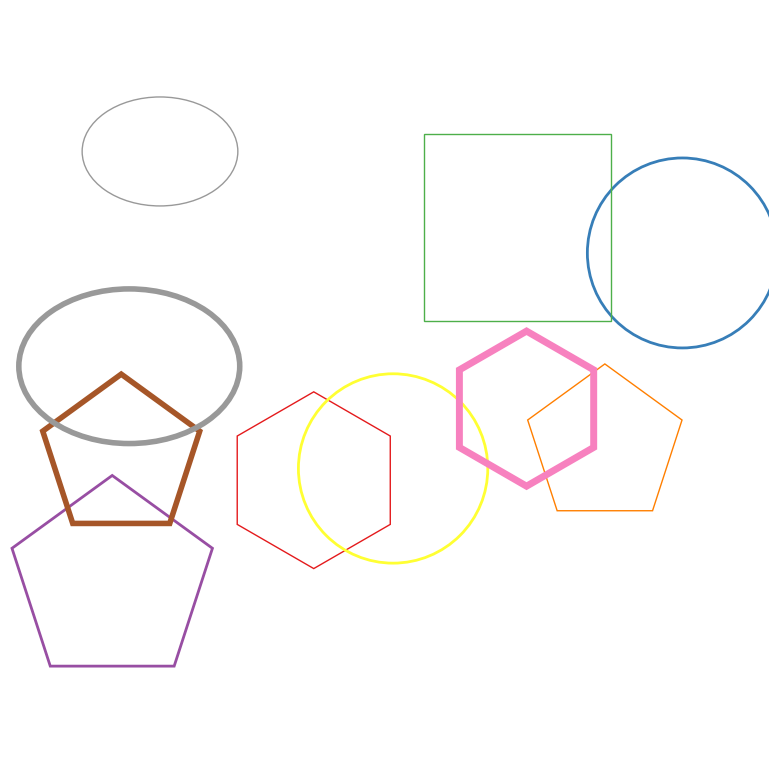[{"shape": "hexagon", "thickness": 0.5, "radius": 0.57, "center": [0.407, 0.376]}, {"shape": "circle", "thickness": 1, "radius": 0.62, "center": [0.886, 0.671]}, {"shape": "square", "thickness": 0.5, "radius": 0.61, "center": [0.672, 0.705]}, {"shape": "pentagon", "thickness": 1, "radius": 0.68, "center": [0.146, 0.246]}, {"shape": "pentagon", "thickness": 0.5, "radius": 0.53, "center": [0.786, 0.422]}, {"shape": "circle", "thickness": 1, "radius": 0.61, "center": [0.511, 0.392]}, {"shape": "pentagon", "thickness": 2, "radius": 0.54, "center": [0.157, 0.407]}, {"shape": "hexagon", "thickness": 2.5, "radius": 0.5, "center": [0.684, 0.469]}, {"shape": "oval", "thickness": 0.5, "radius": 0.51, "center": [0.208, 0.803]}, {"shape": "oval", "thickness": 2, "radius": 0.72, "center": [0.168, 0.524]}]